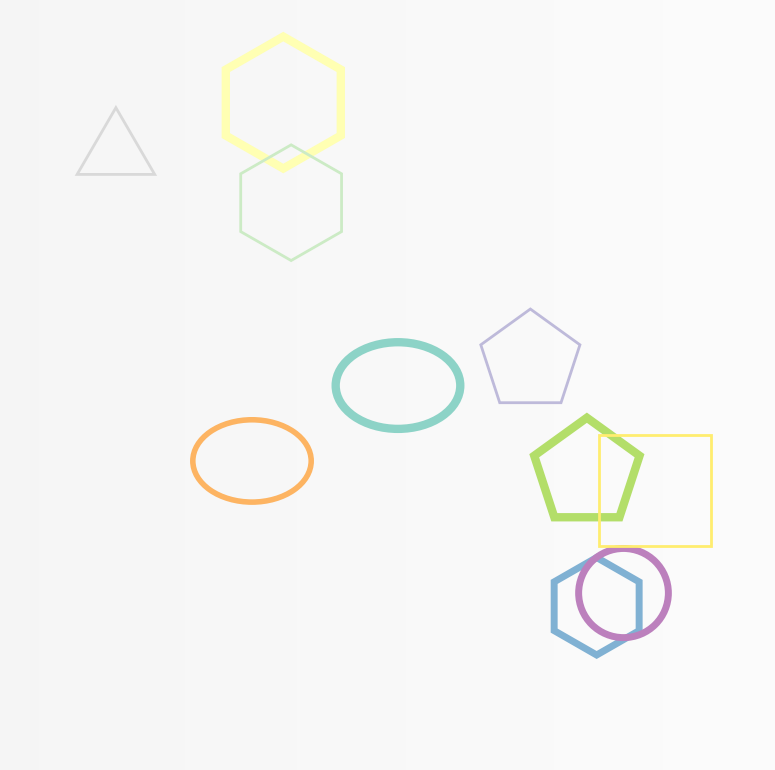[{"shape": "oval", "thickness": 3, "radius": 0.4, "center": [0.514, 0.499]}, {"shape": "hexagon", "thickness": 3, "radius": 0.43, "center": [0.366, 0.867]}, {"shape": "pentagon", "thickness": 1, "radius": 0.34, "center": [0.684, 0.531]}, {"shape": "hexagon", "thickness": 2.5, "radius": 0.32, "center": [0.77, 0.213]}, {"shape": "oval", "thickness": 2, "radius": 0.38, "center": [0.325, 0.401]}, {"shape": "pentagon", "thickness": 3, "radius": 0.36, "center": [0.757, 0.386]}, {"shape": "triangle", "thickness": 1, "radius": 0.29, "center": [0.15, 0.802]}, {"shape": "circle", "thickness": 2.5, "radius": 0.29, "center": [0.805, 0.23]}, {"shape": "hexagon", "thickness": 1, "radius": 0.38, "center": [0.376, 0.737]}, {"shape": "square", "thickness": 1, "radius": 0.36, "center": [0.845, 0.363]}]